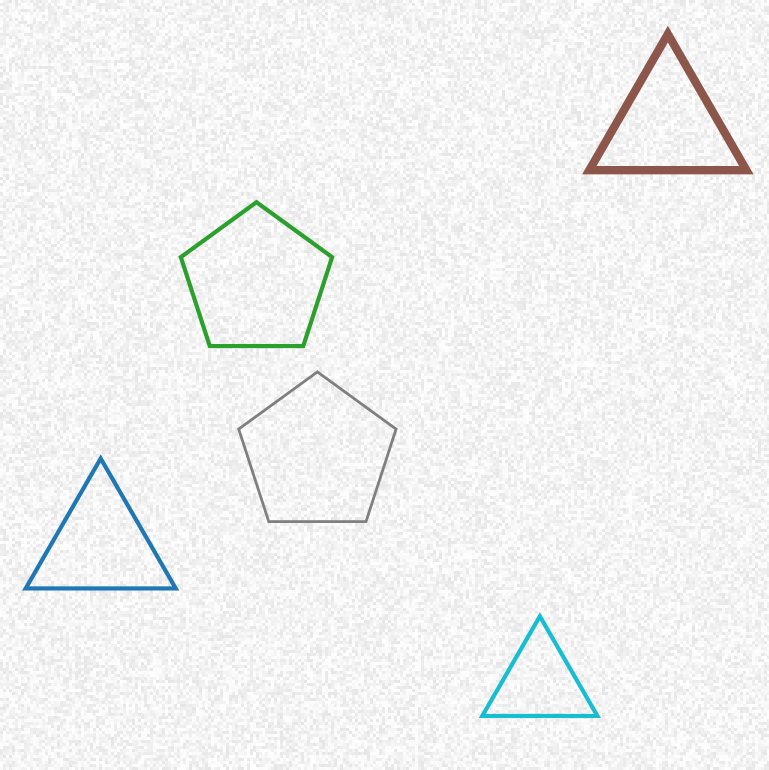[{"shape": "triangle", "thickness": 1.5, "radius": 0.56, "center": [0.131, 0.292]}, {"shape": "pentagon", "thickness": 1.5, "radius": 0.52, "center": [0.333, 0.634]}, {"shape": "triangle", "thickness": 3, "radius": 0.59, "center": [0.867, 0.838]}, {"shape": "pentagon", "thickness": 1, "radius": 0.54, "center": [0.412, 0.41]}, {"shape": "triangle", "thickness": 1.5, "radius": 0.43, "center": [0.701, 0.113]}]